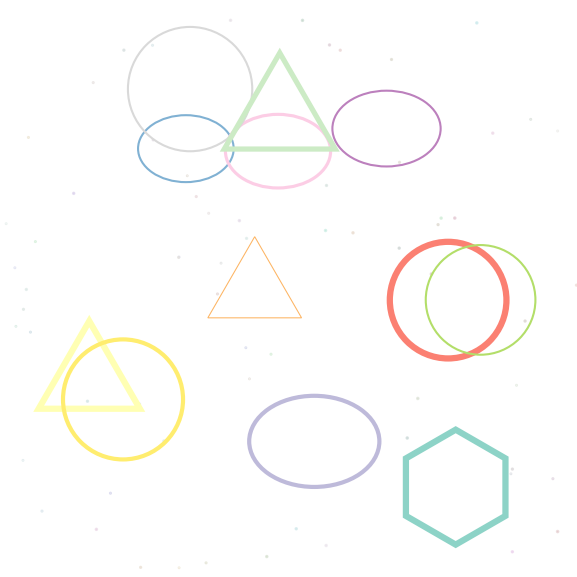[{"shape": "hexagon", "thickness": 3, "radius": 0.5, "center": [0.789, 0.156]}, {"shape": "triangle", "thickness": 3, "radius": 0.51, "center": [0.155, 0.342]}, {"shape": "oval", "thickness": 2, "radius": 0.56, "center": [0.544, 0.235]}, {"shape": "circle", "thickness": 3, "radius": 0.5, "center": [0.776, 0.479]}, {"shape": "oval", "thickness": 1, "radius": 0.41, "center": [0.322, 0.742]}, {"shape": "triangle", "thickness": 0.5, "radius": 0.47, "center": [0.441, 0.496]}, {"shape": "circle", "thickness": 1, "radius": 0.47, "center": [0.832, 0.48]}, {"shape": "oval", "thickness": 1.5, "radius": 0.46, "center": [0.481, 0.737]}, {"shape": "circle", "thickness": 1, "radius": 0.54, "center": [0.329, 0.845]}, {"shape": "oval", "thickness": 1, "radius": 0.47, "center": [0.669, 0.776]}, {"shape": "triangle", "thickness": 2.5, "radius": 0.55, "center": [0.484, 0.797]}, {"shape": "circle", "thickness": 2, "radius": 0.52, "center": [0.213, 0.308]}]